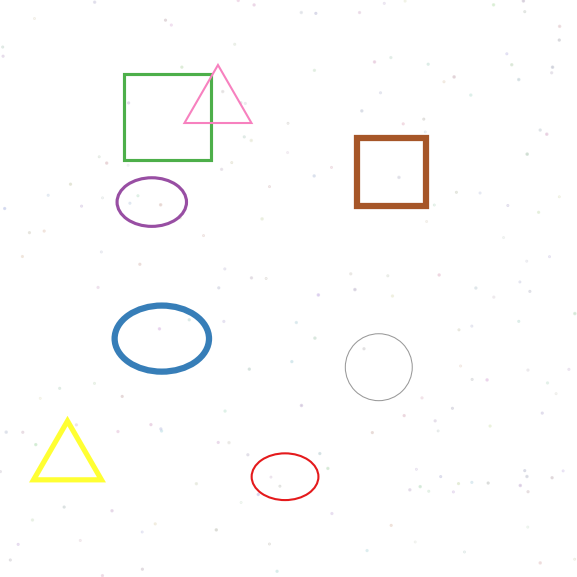[{"shape": "oval", "thickness": 1, "radius": 0.29, "center": [0.494, 0.174]}, {"shape": "oval", "thickness": 3, "radius": 0.41, "center": [0.28, 0.413]}, {"shape": "square", "thickness": 1.5, "radius": 0.38, "center": [0.29, 0.797]}, {"shape": "oval", "thickness": 1.5, "radius": 0.3, "center": [0.263, 0.649]}, {"shape": "triangle", "thickness": 2.5, "radius": 0.34, "center": [0.117, 0.202]}, {"shape": "square", "thickness": 3, "radius": 0.3, "center": [0.678, 0.701]}, {"shape": "triangle", "thickness": 1, "radius": 0.33, "center": [0.377, 0.82]}, {"shape": "circle", "thickness": 0.5, "radius": 0.29, "center": [0.656, 0.363]}]